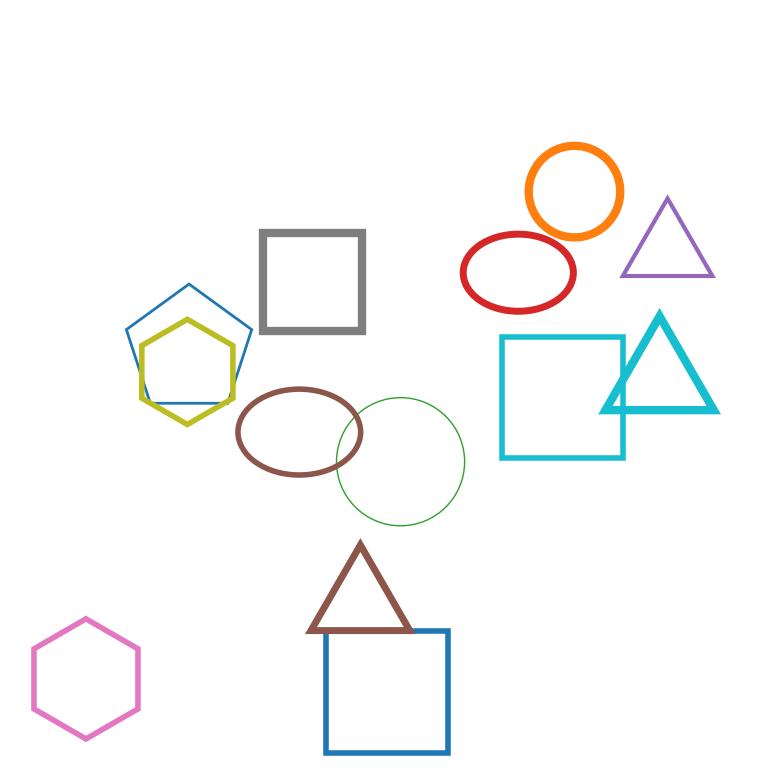[{"shape": "square", "thickness": 2, "radius": 0.4, "center": [0.502, 0.101]}, {"shape": "pentagon", "thickness": 1, "radius": 0.43, "center": [0.246, 0.546]}, {"shape": "circle", "thickness": 3, "radius": 0.3, "center": [0.746, 0.751]}, {"shape": "circle", "thickness": 0.5, "radius": 0.42, "center": [0.52, 0.4]}, {"shape": "oval", "thickness": 2.5, "radius": 0.36, "center": [0.673, 0.646]}, {"shape": "triangle", "thickness": 1.5, "radius": 0.34, "center": [0.867, 0.675]}, {"shape": "oval", "thickness": 2, "radius": 0.4, "center": [0.389, 0.439]}, {"shape": "triangle", "thickness": 2.5, "radius": 0.37, "center": [0.468, 0.218]}, {"shape": "hexagon", "thickness": 2, "radius": 0.39, "center": [0.112, 0.118]}, {"shape": "square", "thickness": 3, "radius": 0.32, "center": [0.406, 0.633]}, {"shape": "hexagon", "thickness": 2, "radius": 0.34, "center": [0.243, 0.517]}, {"shape": "triangle", "thickness": 3, "radius": 0.41, "center": [0.857, 0.508]}, {"shape": "square", "thickness": 2, "radius": 0.39, "center": [0.73, 0.484]}]